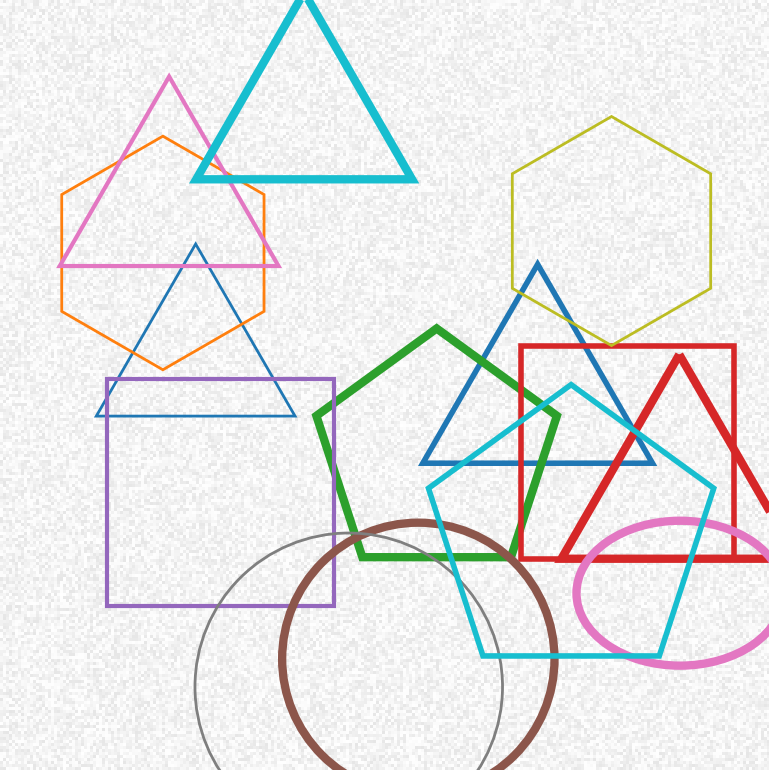[{"shape": "triangle", "thickness": 2, "radius": 0.86, "center": [0.698, 0.485]}, {"shape": "triangle", "thickness": 1, "radius": 0.75, "center": [0.254, 0.534]}, {"shape": "hexagon", "thickness": 1, "radius": 0.76, "center": [0.212, 0.671]}, {"shape": "pentagon", "thickness": 3, "radius": 0.82, "center": [0.567, 0.409]}, {"shape": "triangle", "thickness": 3, "radius": 0.88, "center": [0.882, 0.363]}, {"shape": "square", "thickness": 2, "radius": 0.69, "center": [0.815, 0.413]}, {"shape": "square", "thickness": 1.5, "radius": 0.74, "center": [0.286, 0.361]}, {"shape": "circle", "thickness": 3, "radius": 0.88, "center": [0.543, 0.144]}, {"shape": "oval", "thickness": 3, "radius": 0.67, "center": [0.883, 0.23]}, {"shape": "triangle", "thickness": 1.5, "radius": 0.82, "center": [0.22, 0.737]}, {"shape": "circle", "thickness": 1, "radius": 1.0, "center": [0.453, 0.108]}, {"shape": "hexagon", "thickness": 1, "radius": 0.74, "center": [0.794, 0.7]}, {"shape": "pentagon", "thickness": 2, "radius": 0.97, "center": [0.742, 0.306]}, {"shape": "triangle", "thickness": 3, "radius": 0.81, "center": [0.395, 0.848]}]